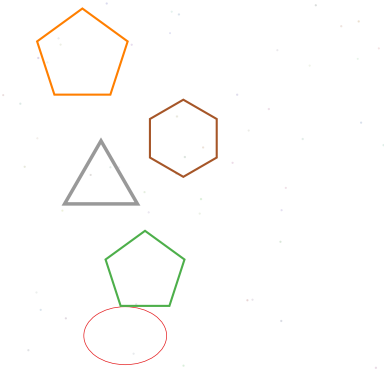[{"shape": "oval", "thickness": 0.5, "radius": 0.54, "center": [0.325, 0.128]}, {"shape": "pentagon", "thickness": 1.5, "radius": 0.54, "center": [0.377, 0.293]}, {"shape": "pentagon", "thickness": 1.5, "radius": 0.62, "center": [0.214, 0.854]}, {"shape": "hexagon", "thickness": 1.5, "radius": 0.5, "center": [0.476, 0.641]}, {"shape": "triangle", "thickness": 2.5, "radius": 0.55, "center": [0.262, 0.525]}]